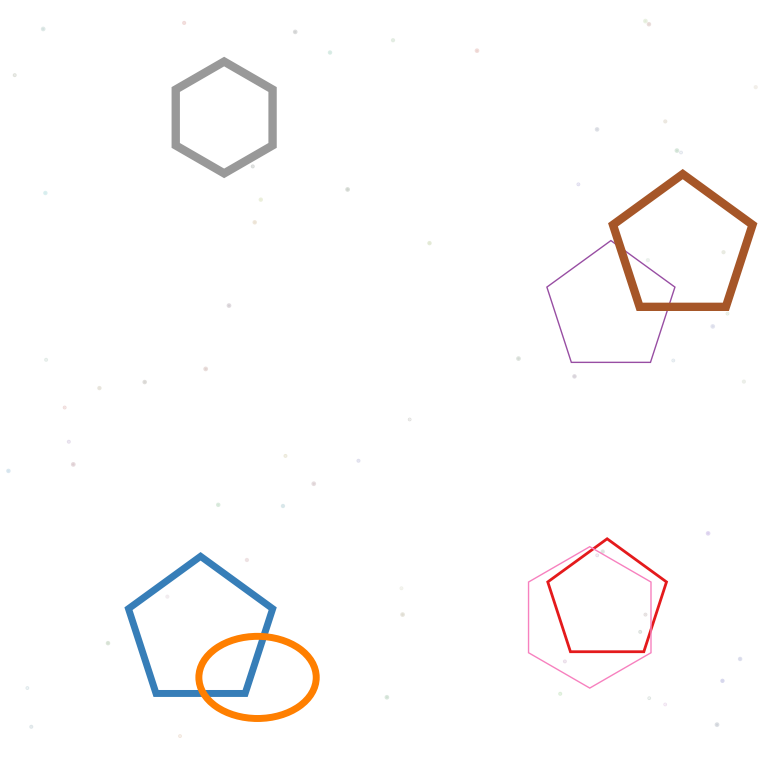[{"shape": "pentagon", "thickness": 1, "radius": 0.41, "center": [0.788, 0.219]}, {"shape": "pentagon", "thickness": 2.5, "radius": 0.49, "center": [0.26, 0.179]}, {"shape": "pentagon", "thickness": 0.5, "radius": 0.44, "center": [0.793, 0.6]}, {"shape": "oval", "thickness": 2.5, "radius": 0.38, "center": [0.334, 0.12]}, {"shape": "pentagon", "thickness": 3, "radius": 0.48, "center": [0.887, 0.679]}, {"shape": "hexagon", "thickness": 0.5, "radius": 0.46, "center": [0.766, 0.198]}, {"shape": "hexagon", "thickness": 3, "radius": 0.36, "center": [0.291, 0.847]}]